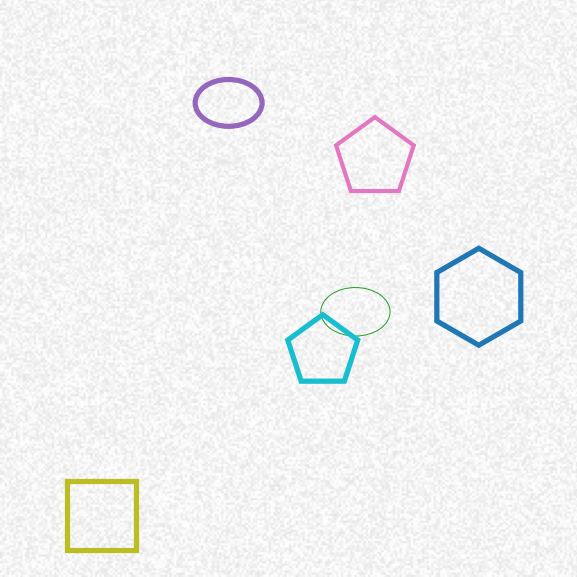[{"shape": "hexagon", "thickness": 2.5, "radius": 0.42, "center": [0.829, 0.485]}, {"shape": "oval", "thickness": 0.5, "radius": 0.3, "center": [0.615, 0.459]}, {"shape": "oval", "thickness": 2.5, "radius": 0.29, "center": [0.396, 0.821]}, {"shape": "pentagon", "thickness": 2, "radius": 0.35, "center": [0.649, 0.726]}, {"shape": "square", "thickness": 2.5, "radius": 0.3, "center": [0.176, 0.106]}, {"shape": "pentagon", "thickness": 2.5, "radius": 0.32, "center": [0.559, 0.391]}]